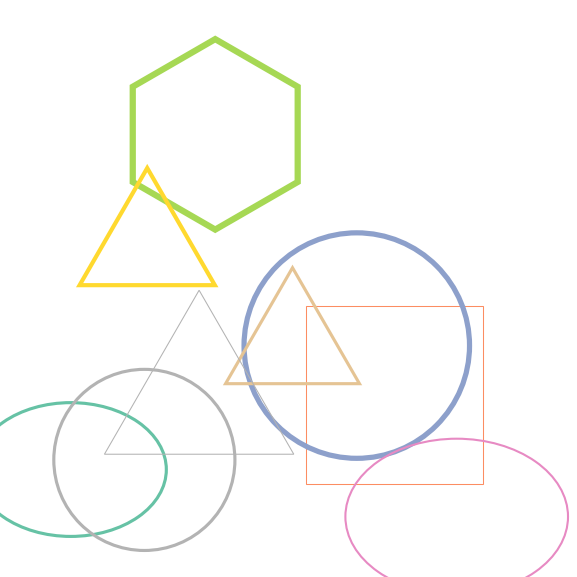[{"shape": "oval", "thickness": 1.5, "radius": 0.83, "center": [0.123, 0.186]}, {"shape": "square", "thickness": 0.5, "radius": 0.77, "center": [0.683, 0.315]}, {"shape": "circle", "thickness": 2.5, "radius": 0.98, "center": [0.618, 0.401]}, {"shape": "oval", "thickness": 1, "radius": 0.96, "center": [0.791, 0.105]}, {"shape": "hexagon", "thickness": 3, "radius": 0.82, "center": [0.373, 0.766]}, {"shape": "triangle", "thickness": 2, "radius": 0.68, "center": [0.255, 0.573]}, {"shape": "triangle", "thickness": 1.5, "radius": 0.67, "center": [0.507, 0.402]}, {"shape": "circle", "thickness": 1.5, "radius": 0.78, "center": [0.25, 0.203]}, {"shape": "triangle", "thickness": 0.5, "radius": 0.95, "center": [0.345, 0.307]}]